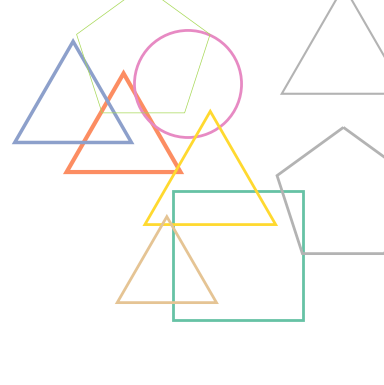[{"shape": "square", "thickness": 2, "radius": 0.84, "center": [0.619, 0.336]}, {"shape": "triangle", "thickness": 3, "radius": 0.85, "center": [0.321, 0.639]}, {"shape": "triangle", "thickness": 2.5, "radius": 0.87, "center": [0.19, 0.717]}, {"shape": "circle", "thickness": 2, "radius": 0.7, "center": [0.488, 0.782]}, {"shape": "pentagon", "thickness": 0.5, "radius": 0.91, "center": [0.372, 0.854]}, {"shape": "triangle", "thickness": 2, "radius": 0.98, "center": [0.546, 0.515]}, {"shape": "triangle", "thickness": 2, "radius": 0.74, "center": [0.433, 0.288]}, {"shape": "pentagon", "thickness": 2, "radius": 0.91, "center": [0.892, 0.488]}, {"shape": "triangle", "thickness": 1.5, "radius": 0.93, "center": [0.893, 0.85]}]